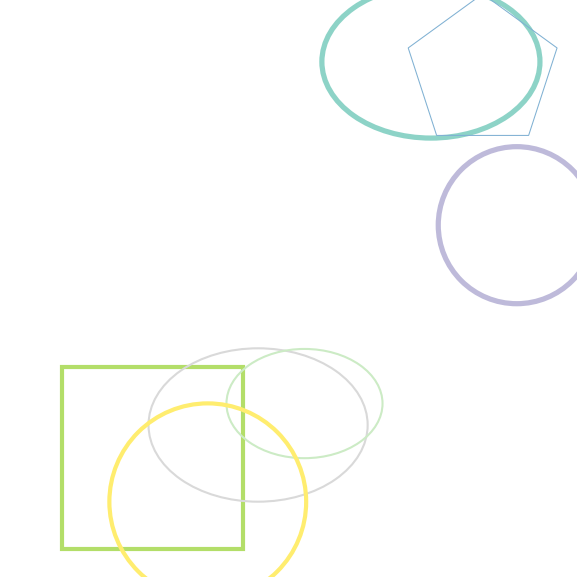[{"shape": "oval", "thickness": 2.5, "radius": 0.94, "center": [0.746, 0.892]}, {"shape": "circle", "thickness": 2.5, "radius": 0.68, "center": [0.895, 0.609]}, {"shape": "pentagon", "thickness": 0.5, "radius": 0.68, "center": [0.836, 0.874]}, {"shape": "square", "thickness": 2, "radius": 0.78, "center": [0.264, 0.206]}, {"shape": "oval", "thickness": 1, "radius": 0.95, "center": [0.447, 0.263]}, {"shape": "oval", "thickness": 1, "radius": 0.68, "center": [0.527, 0.3]}, {"shape": "circle", "thickness": 2, "radius": 0.85, "center": [0.36, 0.13]}]